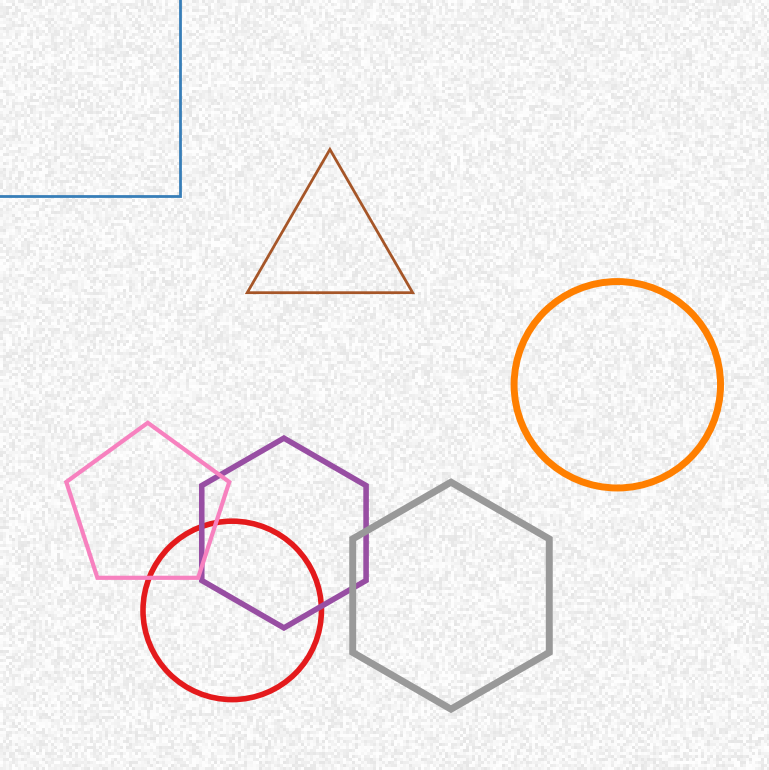[{"shape": "circle", "thickness": 2, "radius": 0.58, "center": [0.302, 0.207]}, {"shape": "square", "thickness": 1, "radius": 0.65, "center": [0.104, 0.874]}, {"shape": "hexagon", "thickness": 2, "radius": 0.62, "center": [0.369, 0.308]}, {"shape": "circle", "thickness": 2.5, "radius": 0.67, "center": [0.802, 0.5]}, {"shape": "triangle", "thickness": 1, "radius": 0.62, "center": [0.428, 0.682]}, {"shape": "pentagon", "thickness": 1.5, "radius": 0.56, "center": [0.192, 0.34]}, {"shape": "hexagon", "thickness": 2.5, "radius": 0.74, "center": [0.586, 0.226]}]